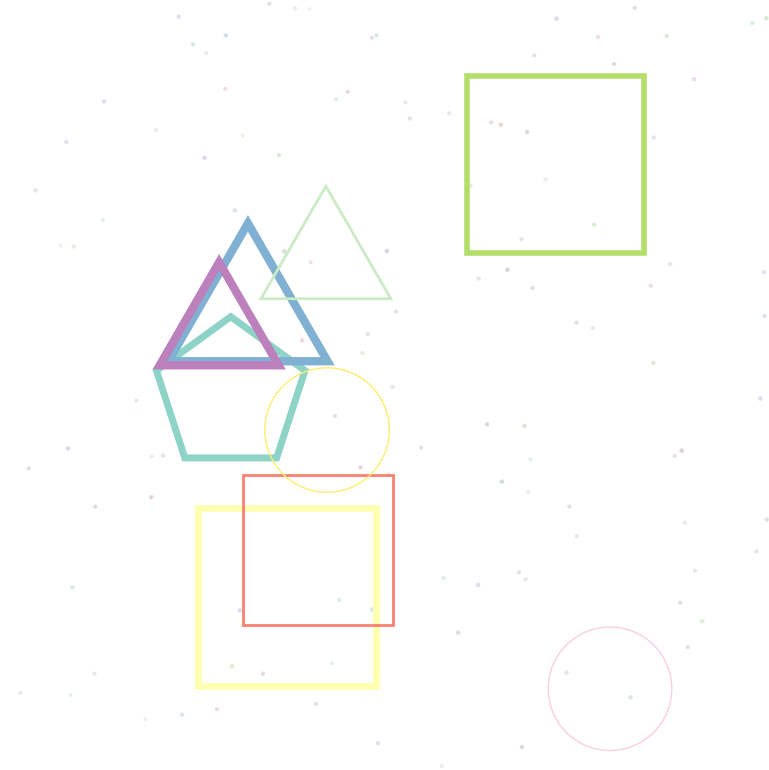[{"shape": "pentagon", "thickness": 2.5, "radius": 0.51, "center": [0.3, 0.487]}, {"shape": "square", "thickness": 2.5, "radius": 0.58, "center": [0.373, 0.225]}, {"shape": "square", "thickness": 1, "radius": 0.49, "center": [0.413, 0.286]}, {"shape": "triangle", "thickness": 3, "radius": 0.6, "center": [0.322, 0.591]}, {"shape": "square", "thickness": 2, "radius": 0.57, "center": [0.721, 0.786]}, {"shape": "circle", "thickness": 0.5, "radius": 0.4, "center": [0.792, 0.106]}, {"shape": "triangle", "thickness": 3, "radius": 0.45, "center": [0.285, 0.57]}, {"shape": "triangle", "thickness": 1, "radius": 0.49, "center": [0.423, 0.661]}, {"shape": "circle", "thickness": 0.5, "radius": 0.4, "center": [0.425, 0.441]}]